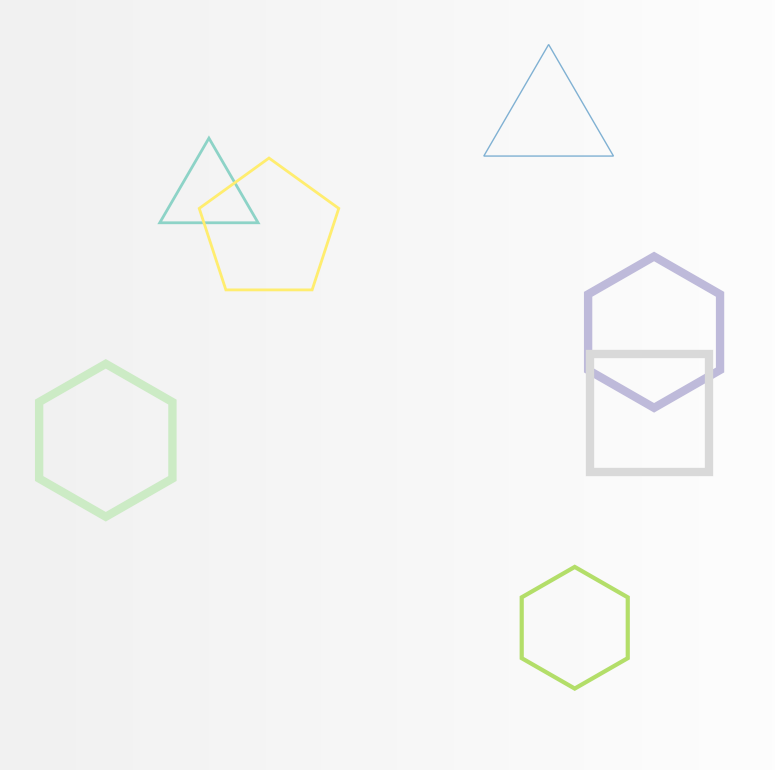[{"shape": "triangle", "thickness": 1, "radius": 0.37, "center": [0.27, 0.747]}, {"shape": "hexagon", "thickness": 3, "radius": 0.49, "center": [0.844, 0.569]}, {"shape": "triangle", "thickness": 0.5, "radius": 0.48, "center": [0.708, 0.846]}, {"shape": "hexagon", "thickness": 1.5, "radius": 0.39, "center": [0.742, 0.185]}, {"shape": "square", "thickness": 3, "radius": 0.38, "center": [0.838, 0.464]}, {"shape": "hexagon", "thickness": 3, "radius": 0.5, "center": [0.137, 0.428]}, {"shape": "pentagon", "thickness": 1, "radius": 0.47, "center": [0.347, 0.7]}]